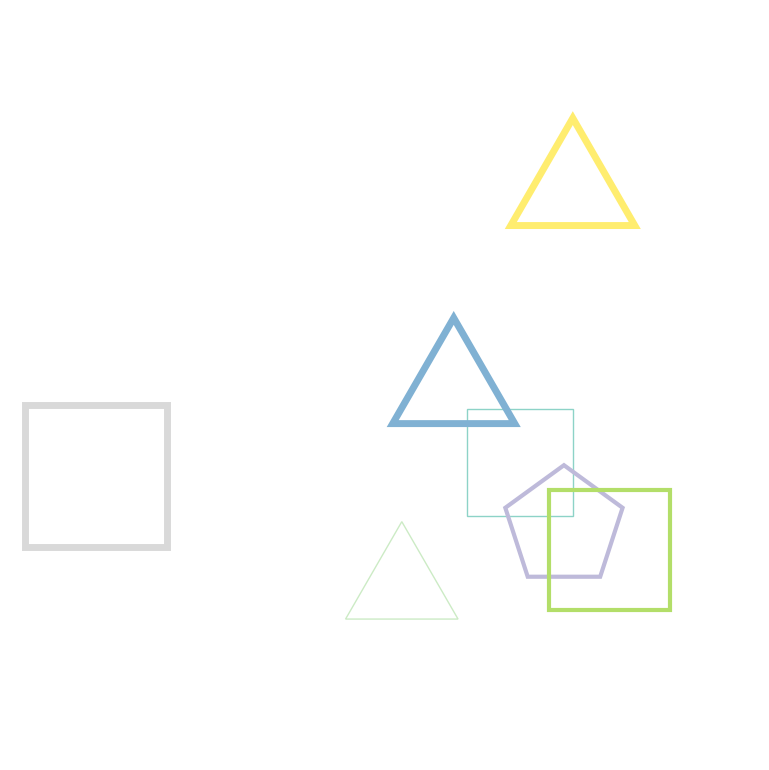[{"shape": "square", "thickness": 0.5, "radius": 0.35, "center": [0.676, 0.399]}, {"shape": "pentagon", "thickness": 1.5, "radius": 0.4, "center": [0.732, 0.316]}, {"shape": "triangle", "thickness": 2.5, "radius": 0.46, "center": [0.589, 0.496]}, {"shape": "square", "thickness": 1.5, "radius": 0.39, "center": [0.791, 0.286]}, {"shape": "square", "thickness": 2.5, "radius": 0.46, "center": [0.124, 0.382]}, {"shape": "triangle", "thickness": 0.5, "radius": 0.42, "center": [0.522, 0.238]}, {"shape": "triangle", "thickness": 2.5, "radius": 0.46, "center": [0.744, 0.754]}]